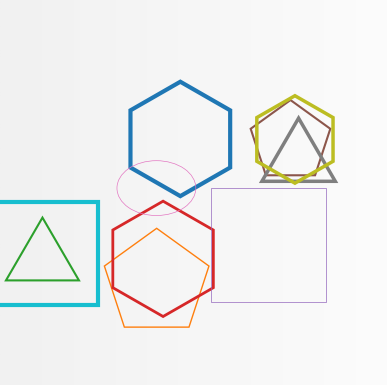[{"shape": "hexagon", "thickness": 3, "radius": 0.74, "center": [0.465, 0.639]}, {"shape": "pentagon", "thickness": 1, "radius": 0.71, "center": [0.404, 0.265]}, {"shape": "triangle", "thickness": 1.5, "radius": 0.54, "center": [0.11, 0.326]}, {"shape": "hexagon", "thickness": 2, "radius": 0.75, "center": [0.421, 0.328]}, {"shape": "square", "thickness": 0.5, "radius": 0.74, "center": [0.693, 0.364]}, {"shape": "pentagon", "thickness": 1.5, "radius": 0.54, "center": [0.75, 0.632]}, {"shape": "oval", "thickness": 0.5, "radius": 0.51, "center": [0.404, 0.511]}, {"shape": "triangle", "thickness": 2.5, "radius": 0.55, "center": [0.771, 0.584]}, {"shape": "hexagon", "thickness": 2.5, "radius": 0.57, "center": [0.761, 0.638]}, {"shape": "square", "thickness": 3, "radius": 0.67, "center": [0.119, 0.342]}]